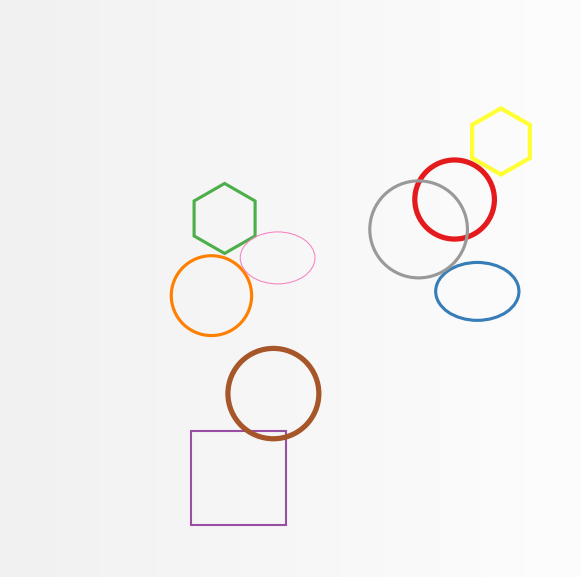[{"shape": "circle", "thickness": 2.5, "radius": 0.34, "center": [0.782, 0.654]}, {"shape": "oval", "thickness": 1.5, "radius": 0.36, "center": [0.821, 0.495]}, {"shape": "hexagon", "thickness": 1.5, "radius": 0.3, "center": [0.386, 0.621]}, {"shape": "square", "thickness": 1, "radius": 0.41, "center": [0.41, 0.172]}, {"shape": "circle", "thickness": 1.5, "radius": 0.35, "center": [0.364, 0.487]}, {"shape": "hexagon", "thickness": 2, "radius": 0.29, "center": [0.862, 0.754]}, {"shape": "circle", "thickness": 2.5, "radius": 0.39, "center": [0.47, 0.318]}, {"shape": "oval", "thickness": 0.5, "radius": 0.32, "center": [0.478, 0.553]}, {"shape": "circle", "thickness": 1.5, "radius": 0.42, "center": [0.72, 0.602]}]